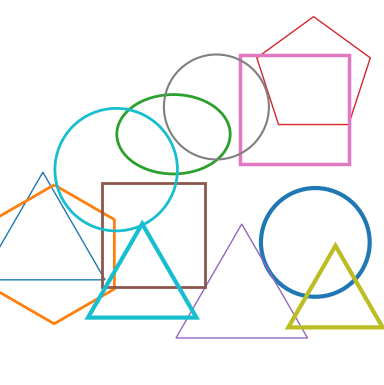[{"shape": "triangle", "thickness": 1, "radius": 0.93, "center": [0.111, 0.366]}, {"shape": "circle", "thickness": 3, "radius": 0.71, "center": [0.819, 0.37]}, {"shape": "hexagon", "thickness": 2, "radius": 0.9, "center": [0.141, 0.339]}, {"shape": "oval", "thickness": 2, "radius": 0.74, "center": [0.451, 0.651]}, {"shape": "pentagon", "thickness": 1, "radius": 0.77, "center": [0.814, 0.802]}, {"shape": "triangle", "thickness": 1, "radius": 0.99, "center": [0.628, 0.221]}, {"shape": "square", "thickness": 2, "radius": 0.67, "center": [0.399, 0.389]}, {"shape": "square", "thickness": 2.5, "radius": 0.71, "center": [0.765, 0.716]}, {"shape": "circle", "thickness": 1.5, "radius": 0.68, "center": [0.562, 0.722]}, {"shape": "triangle", "thickness": 3, "radius": 0.71, "center": [0.871, 0.22]}, {"shape": "circle", "thickness": 2, "radius": 0.8, "center": [0.302, 0.559]}, {"shape": "triangle", "thickness": 3, "radius": 0.81, "center": [0.369, 0.256]}]